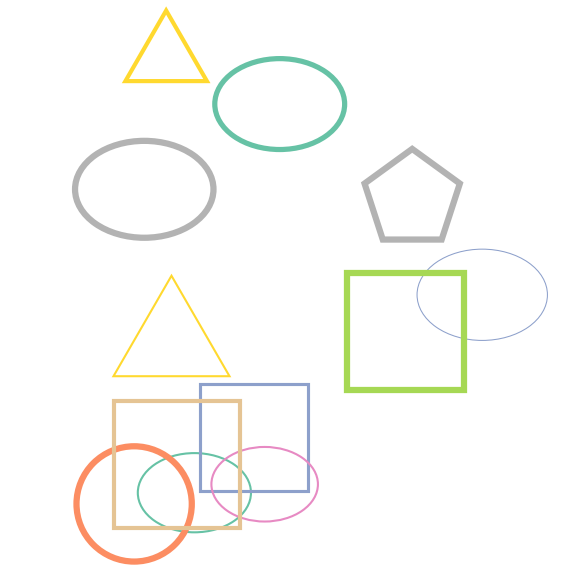[{"shape": "oval", "thickness": 1, "radius": 0.49, "center": [0.337, 0.146]}, {"shape": "oval", "thickness": 2.5, "radius": 0.56, "center": [0.484, 0.819]}, {"shape": "circle", "thickness": 3, "radius": 0.5, "center": [0.232, 0.127]}, {"shape": "square", "thickness": 1.5, "radius": 0.47, "center": [0.44, 0.242]}, {"shape": "oval", "thickness": 0.5, "radius": 0.56, "center": [0.835, 0.489]}, {"shape": "oval", "thickness": 1, "radius": 0.46, "center": [0.458, 0.161]}, {"shape": "square", "thickness": 3, "radius": 0.51, "center": [0.703, 0.425]}, {"shape": "triangle", "thickness": 2, "radius": 0.41, "center": [0.288, 0.899]}, {"shape": "triangle", "thickness": 1, "radius": 0.58, "center": [0.297, 0.406]}, {"shape": "square", "thickness": 2, "radius": 0.55, "center": [0.307, 0.195]}, {"shape": "oval", "thickness": 3, "radius": 0.6, "center": [0.25, 0.671]}, {"shape": "pentagon", "thickness": 3, "radius": 0.43, "center": [0.714, 0.654]}]